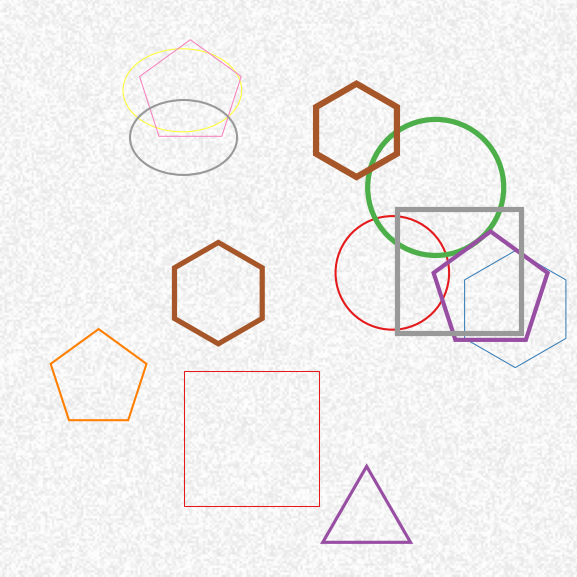[{"shape": "square", "thickness": 0.5, "radius": 0.58, "center": [0.436, 0.241]}, {"shape": "circle", "thickness": 1, "radius": 0.49, "center": [0.679, 0.527]}, {"shape": "hexagon", "thickness": 0.5, "radius": 0.51, "center": [0.892, 0.464]}, {"shape": "circle", "thickness": 2.5, "radius": 0.59, "center": [0.754, 0.675]}, {"shape": "triangle", "thickness": 1.5, "radius": 0.44, "center": [0.635, 0.104]}, {"shape": "pentagon", "thickness": 2, "radius": 0.52, "center": [0.85, 0.495]}, {"shape": "pentagon", "thickness": 1, "radius": 0.44, "center": [0.171, 0.342]}, {"shape": "oval", "thickness": 0.5, "radius": 0.51, "center": [0.316, 0.843]}, {"shape": "hexagon", "thickness": 3, "radius": 0.4, "center": [0.617, 0.773]}, {"shape": "hexagon", "thickness": 2.5, "radius": 0.44, "center": [0.378, 0.492]}, {"shape": "pentagon", "thickness": 0.5, "radius": 0.46, "center": [0.33, 0.838]}, {"shape": "oval", "thickness": 1, "radius": 0.46, "center": [0.318, 0.761]}, {"shape": "square", "thickness": 2.5, "radius": 0.54, "center": [0.795, 0.53]}]